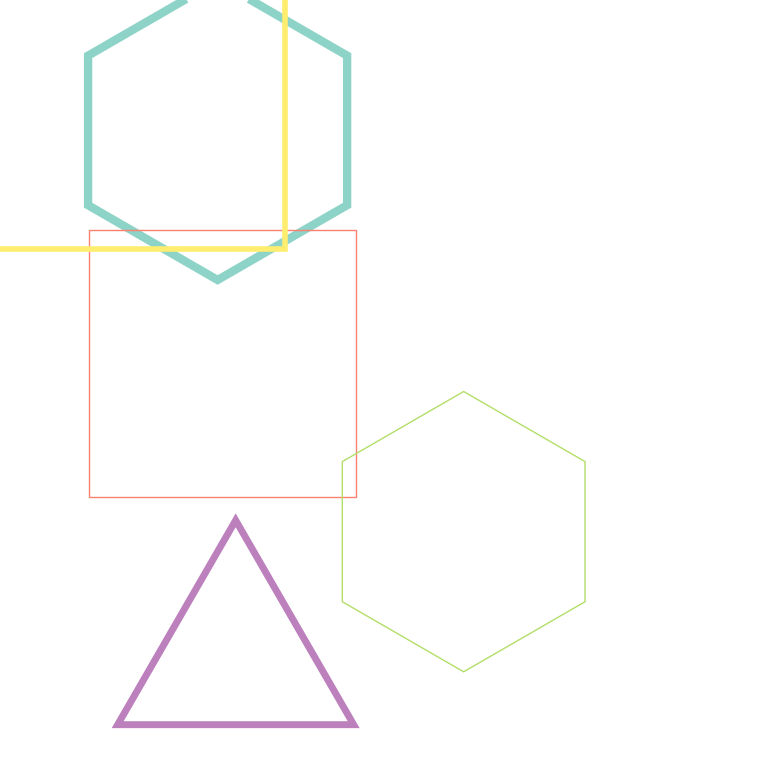[{"shape": "hexagon", "thickness": 3, "radius": 0.97, "center": [0.283, 0.831]}, {"shape": "square", "thickness": 0.5, "radius": 0.87, "center": [0.289, 0.528]}, {"shape": "hexagon", "thickness": 0.5, "radius": 0.91, "center": [0.602, 0.31]}, {"shape": "triangle", "thickness": 2.5, "radius": 0.88, "center": [0.306, 0.147]}, {"shape": "square", "thickness": 2, "radius": 0.94, "center": [0.181, 0.865]}]